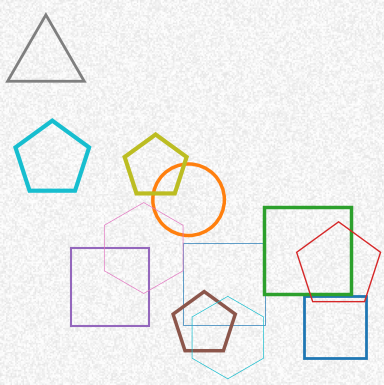[{"shape": "square", "thickness": 0.5, "radius": 0.53, "center": [0.582, 0.263]}, {"shape": "square", "thickness": 2, "radius": 0.4, "center": [0.871, 0.151]}, {"shape": "circle", "thickness": 2.5, "radius": 0.46, "center": [0.49, 0.481]}, {"shape": "square", "thickness": 2.5, "radius": 0.56, "center": [0.799, 0.35]}, {"shape": "pentagon", "thickness": 1, "radius": 0.57, "center": [0.879, 0.309]}, {"shape": "square", "thickness": 1.5, "radius": 0.51, "center": [0.286, 0.255]}, {"shape": "pentagon", "thickness": 2.5, "radius": 0.42, "center": [0.53, 0.158]}, {"shape": "hexagon", "thickness": 0.5, "radius": 0.59, "center": [0.373, 0.356]}, {"shape": "triangle", "thickness": 2, "radius": 0.57, "center": [0.119, 0.846]}, {"shape": "pentagon", "thickness": 3, "radius": 0.42, "center": [0.404, 0.566]}, {"shape": "hexagon", "thickness": 0.5, "radius": 0.54, "center": [0.592, 0.123]}, {"shape": "pentagon", "thickness": 3, "radius": 0.5, "center": [0.136, 0.586]}]